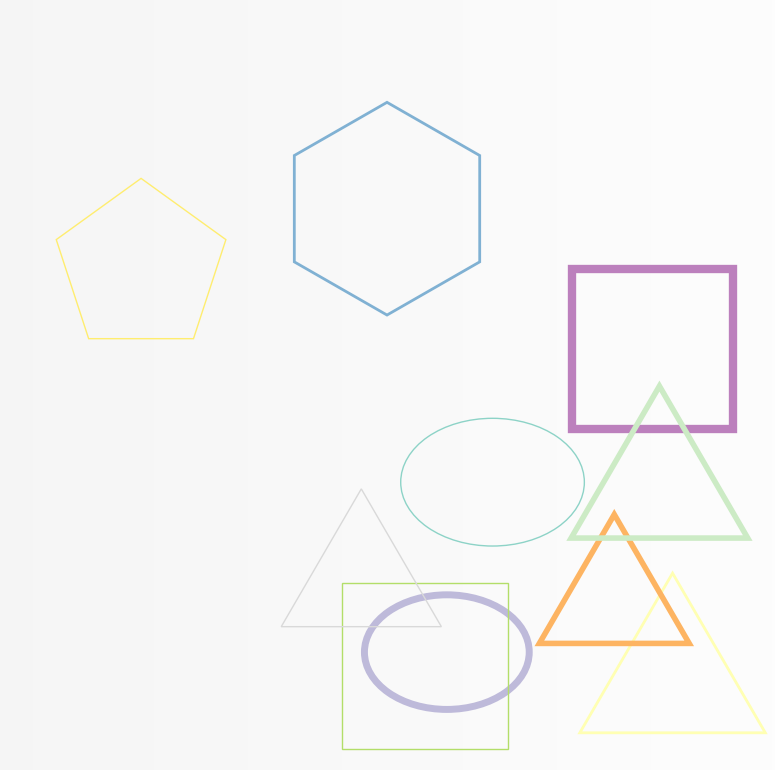[{"shape": "oval", "thickness": 0.5, "radius": 0.59, "center": [0.636, 0.374]}, {"shape": "triangle", "thickness": 1, "radius": 0.69, "center": [0.868, 0.117]}, {"shape": "oval", "thickness": 2.5, "radius": 0.53, "center": [0.577, 0.153]}, {"shape": "hexagon", "thickness": 1, "radius": 0.69, "center": [0.499, 0.729]}, {"shape": "triangle", "thickness": 2, "radius": 0.56, "center": [0.793, 0.22]}, {"shape": "square", "thickness": 0.5, "radius": 0.54, "center": [0.548, 0.135]}, {"shape": "triangle", "thickness": 0.5, "radius": 0.6, "center": [0.466, 0.246]}, {"shape": "square", "thickness": 3, "radius": 0.52, "center": [0.842, 0.547]}, {"shape": "triangle", "thickness": 2, "radius": 0.66, "center": [0.851, 0.367]}, {"shape": "pentagon", "thickness": 0.5, "radius": 0.58, "center": [0.182, 0.653]}]